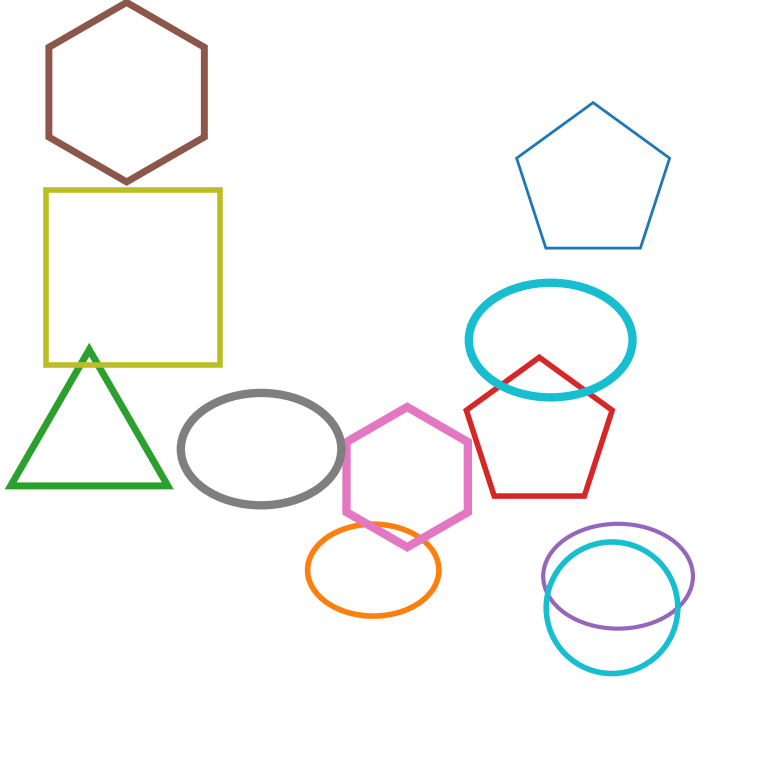[{"shape": "pentagon", "thickness": 1, "radius": 0.52, "center": [0.77, 0.762]}, {"shape": "oval", "thickness": 2, "radius": 0.43, "center": [0.485, 0.26]}, {"shape": "triangle", "thickness": 2.5, "radius": 0.59, "center": [0.116, 0.428]}, {"shape": "pentagon", "thickness": 2, "radius": 0.5, "center": [0.7, 0.436]}, {"shape": "oval", "thickness": 1.5, "radius": 0.49, "center": [0.803, 0.252]}, {"shape": "hexagon", "thickness": 2.5, "radius": 0.58, "center": [0.164, 0.88]}, {"shape": "hexagon", "thickness": 3, "radius": 0.46, "center": [0.529, 0.38]}, {"shape": "oval", "thickness": 3, "radius": 0.52, "center": [0.339, 0.417]}, {"shape": "square", "thickness": 2, "radius": 0.57, "center": [0.173, 0.64]}, {"shape": "oval", "thickness": 3, "radius": 0.53, "center": [0.715, 0.558]}, {"shape": "circle", "thickness": 2, "radius": 0.43, "center": [0.795, 0.211]}]